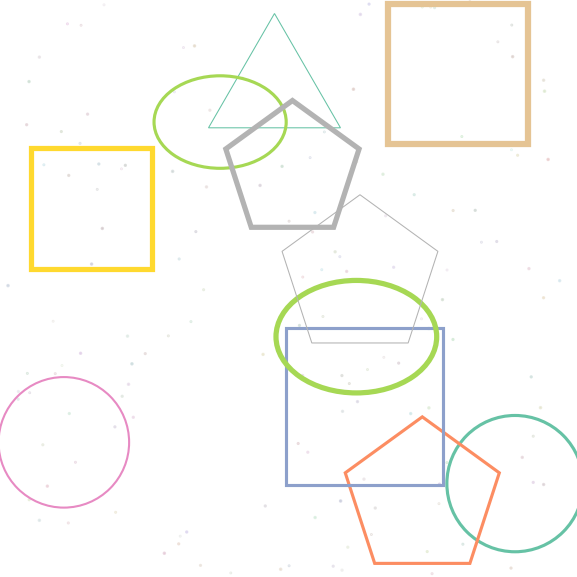[{"shape": "triangle", "thickness": 0.5, "radius": 0.66, "center": [0.475, 0.844]}, {"shape": "circle", "thickness": 1.5, "radius": 0.59, "center": [0.892, 0.162]}, {"shape": "pentagon", "thickness": 1.5, "radius": 0.7, "center": [0.731, 0.137]}, {"shape": "square", "thickness": 1.5, "radius": 0.68, "center": [0.631, 0.296]}, {"shape": "circle", "thickness": 1, "radius": 0.57, "center": [0.111, 0.233]}, {"shape": "oval", "thickness": 2.5, "radius": 0.7, "center": [0.617, 0.416]}, {"shape": "oval", "thickness": 1.5, "radius": 0.57, "center": [0.381, 0.788]}, {"shape": "square", "thickness": 2.5, "radius": 0.52, "center": [0.158, 0.638]}, {"shape": "square", "thickness": 3, "radius": 0.6, "center": [0.793, 0.871]}, {"shape": "pentagon", "thickness": 0.5, "radius": 0.71, "center": [0.623, 0.52]}, {"shape": "pentagon", "thickness": 2.5, "radius": 0.61, "center": [0.506, 0.704]}]